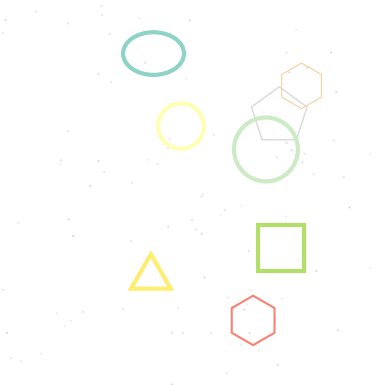[{"shape": "oval", "thickness": 3, "radius": 0.4, "center": [0.399, 0.861]}, {"shape": "circle", "thickness": 3, "radius": 0.3, "center": [0.47, 0.672]}, {"shape": "hexagon", "thickness": 1.5, "radius": 0.32, "center": [0.657, 0.168]}, {"shape": "hexagon", "thickness": 0.5, "radius": 0.3, "center": [0.783, 0.777]}, {"shape": "square", "thickness": 3, "radius": 0.3, "center": [0.729, 0.355]}, {"shape": "pentagon", "thickness": 1, "radius": 0.38, "center": [0.725, 0.699]}, {"shape": "circle", "thickness": 3, "radius": 0.41, "center": [0.691, 0.612]}, {"shape": "triangle", "thickness": 3, "radius": 0.3, "center": [0.392, 0.28]}]